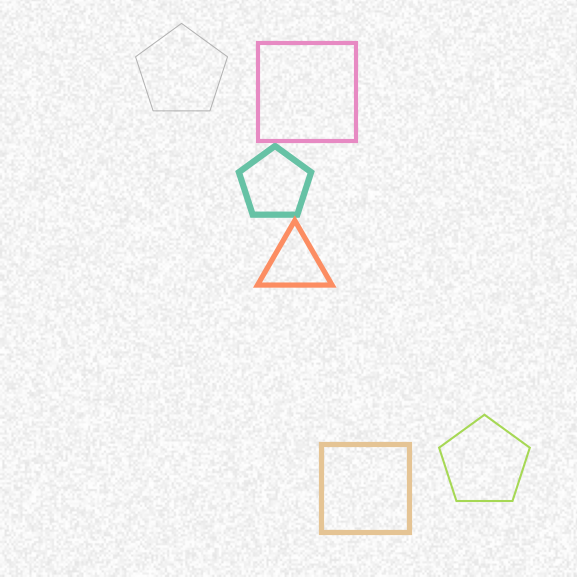[{"shape": "pentagon", "thickness": 3, "radius": 0.33, "center": [0.476, 0.681]}, {"shape": "triangle", "thickness": 2.5, "radius": 0.37, "center": [0.51, 0.543]}, {"shape": "square", "thickness": 2, "radius": 0.42, "center": [0.531, 0.841]}, {"shape": "pentagon", "thickness": 1, "radius": 0.41, "center": [0.839, 0.198]}, {"shape": "square", "thickness": 2.5, "radius": 0.38, "center": [0.633, 0.154]}, {"shape": "pentagon", "thickness": 0.5, "radius": 0.42, "center": [0.314, 0.875]}]